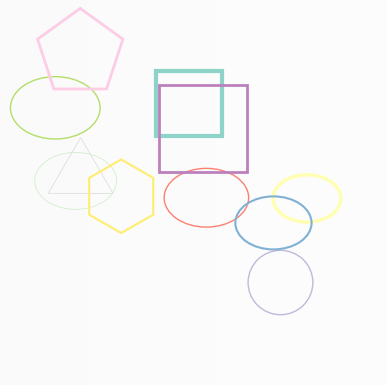[{"shape": "square", "thickness": 3, "radius": 0.42, "center": [0.487, 0.732]}, {"shape": "oval", "thickness": 2.5, "radius": 0.44, "center": [0.792, 0.485]}, {"shape": "circle", "thickness": 1, "radius": 0.42, "center": [0.724, 0.266]}, {"shape": "oval", "thickness": 1, "radius": 0.55, "center": [0.533, 0.486]}, {"shape": "oval", "thickness": 1.5, "radius": 0.49, "center": [0.706, 0.421]}, {"shape": "oval", "thickness": 1, "radius": 0.58, "center": [0.143, 0.72]}, {"shape": "pentagon", "thickness": 2, "radius": 0.58, "center": [0.207, 0.862]}, {"shape": "triangle", "thickness": 0.5, "radius": 0.48, "center": [0.208, 0.546]}, {"shape": "square", "thickness": 2, "radius": 0.57, "center": [0.525, 0.666]}, {"shape": "oval", "thickness": 0.5, "radius": 0.53, "center": [0.195, 0.53]}, {"shape": "hexagon", "thickness": 1.5, "radius": 0.48, "center": [0.313, 0.49]}]